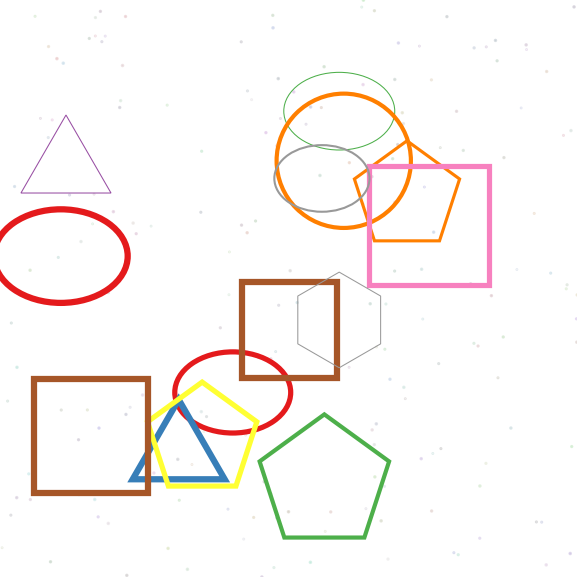[{"shape": "oval", "thickness": 2.5, "radius": 0.5, "center": [0.403, 0.32]}, {"shape": "oval", "thickness": 3, "radius": 0.58, "center": [0.105, 0.556]}, {"shape": "triangle", "thickness": 3, "radius": 0.46, "center": [0.309, 0.215]}, {"shape": "oval", "thickness": 0.5, "radius": 0.48, "center": [0.587, 0.807]}, {"shape": "pentagon", "thickness": 2, "radius": 0.59, "center": [0.562, 0.164]}, {"shape": "triangle", "thickness": 0.5, "radius": 0.45, "center": [0.114, 0.71]}, {"shape": "pentagon", "thickness": 1.5, "radius": 0.48, "center": [0.705, 0.66]}, {"shape": "circle", "thickness": 2, "radius": 0.58, "center": [0.595, 0.721]}, {"shape": "pentagon", "thickness": 2.5, "radius": 0.5, "center": [0.35, 0.238]}, {"shape": "square", "thickness": 3, "radius": 0.41, "center": [0.501, 0.428]}, {"shape": "square", "thickness": 3, "radius": 0.49, "center": [0.158, 0.244]}, {"shape": "square", "thickness": 2.5, "radius": 0.52, "center": [0.743, 0.609]}, {"shape": "hexagon", "thickness": 0.5, "radius": 0.41, "center": [0.587, 0.445]}, {"shape": "oval", "thickness": 1, "radius": 0.41, "center": [0.557, 0.69]}]